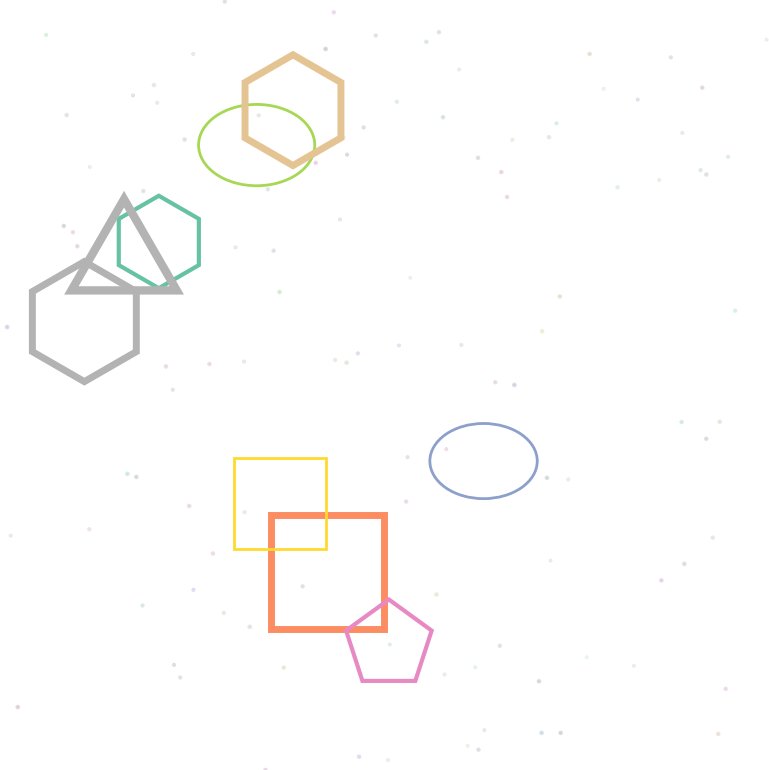[{"shape": "hexagon", "thickness": 1.5, "radius": 0.3, "center": [0.206, 0.686]}, {"shape": "square", "thickness": 2.5, "radius": 0.37, "center": [0.425, 0.257]}, {"shape": "oval", "thickness": 1, "radius": 0.35, "center": [0.628, 0.401]}, {"shape": "pentagon", "thickness": 1.5, "radius": 0.29, "center": [0.505, 0.163]}, {"shape": "oval", "thickness": 1, "radius": 0.38, "center": [0.333, 0.812]}, {"shape": "square", "thickness": 1, "radius": 0.3, "center": [0.364, 0.346]}, {"shape": "hexagon", "thickness": 2.5, "radius": 0.36, "center": [0.38, 0.857]}, {"shape": "hexagon", "thickness": 2.5, "radius": 0.39, "center": [0.11, 0.582]}, {"shape": "triangle", "thickness": 3, "radius": 0.39, "center": [0.161, 0.662]}]